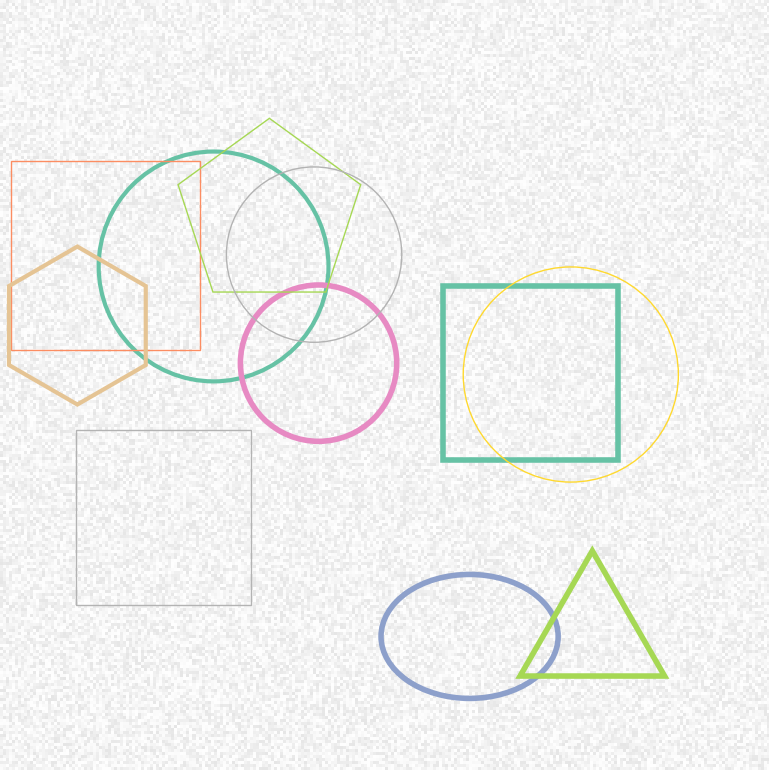[{"shape": "circle", "thickness": 1.5, "radius": 0.75, "center": [0.277, 0.654]}, {"shape": "square", "thickness": 2, "radius": 0.57, "center": [0.689, 0.516]}, {"shape": "square", "thickness": 0.5, "radius": 0.61, "center": [0.137, 0.668]}, {"shape": "oval", "thickness": 2, "radius": 0.58, "center": [0.61, 0.173]}, {"shape": "circle", "thickness": 2, "radius": 0.51, "center": [0.414, 0.528]}, {"shape": "pentagon", "thickness": 0.5, "radius": 0.62, "center": [0.35, 0.722]}, {"shape": "triangle", "thickness": 2, "radius": 0.54, "center": [0.769, 0.176]}, {"shape": "circle", "thickness": 0.5, "radius": 0.7, "center": [0.741, 0.514]}, {"shape": "hexagon", "thickness": 1.5, "radius": 0.51, "center": [0.1, 0.577]}, {"shape": "circle", "thickness": 0.5, "radius": 0.57, "center": [0.408, 0.669]}, {"shape": "square", "thickness": 0.5, "radius": 0.57, "center": [0.212, 0.328]}]